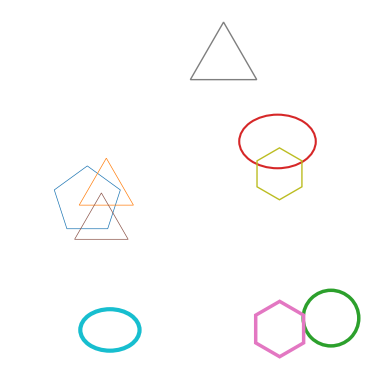[{"shape": "pentagon", "thickness": 0.5, "radius": 0.45, "center": [0.227, 0.479]}, {"shape": "triangle", "thickness": 0.5, "radius": 0.41, "center": [0.276, 0.508]}, {"shape": "circle", "thickness": 2.5, "radius": 0.36, "center": [0.86, 0.174]}, {"shape": "oval", "thickness": 1.5, "radius": 0.5, "center": [0.721, 0.633]}, {"shape": "triangle", "thickness": 0.5, "radius": 0.4, "center": [0.263, 0.419]}, {"shape": "hexagon", "thickness": 2.5, "radius": 0.36, "center": [0.726, 0.145]}, {"shape": "triangle", "thickness": 1, "radius": 0.5, "center": [0.581, 0.843]}, {"shape": "hexagon", "thickness": 1, "radius": 0.34, "center": [0.726, 0.549]}, {"shape": "oval", "thickness": 3, "radius": 0.38, "center": [0.286, 0.143]}]